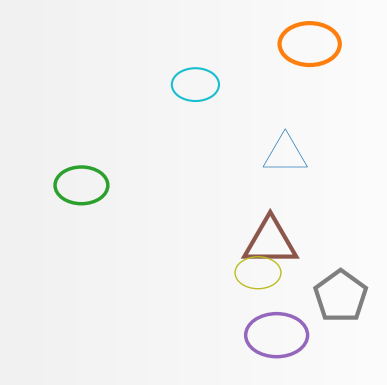[{"shape": "triangle", "thickness": 0.5, "radius": 0.33, "center": [0.736, 0.599]}, {"shape": "oval", "thickness": 3, "radius": 0.39, "center": [0.799, 0.886]}, {"shape": "oval", "thickness": 2.5, "radius": 0.34, "center": [0.21, 0.519]}, {"shape": "oval", "thickness": 2.5, "radius": 0.4, "center": [0.714, 0.129]}, {"shape": "triangle", "thickness": 3, "radius": 0.39, "center": [0.697, 0.372]}, {"shape": "pentagon", "thickness": 3, "radius": 0.34, "center": [0.879, 0.231]}, {"shape": "oval", "thickness": 1, "radius": 0.3, "center": [0.666, 0.292]}, {"shape": "oval", "thickness": 1.5, "radius": 0.3, "center": [0.504, 0.78]}]